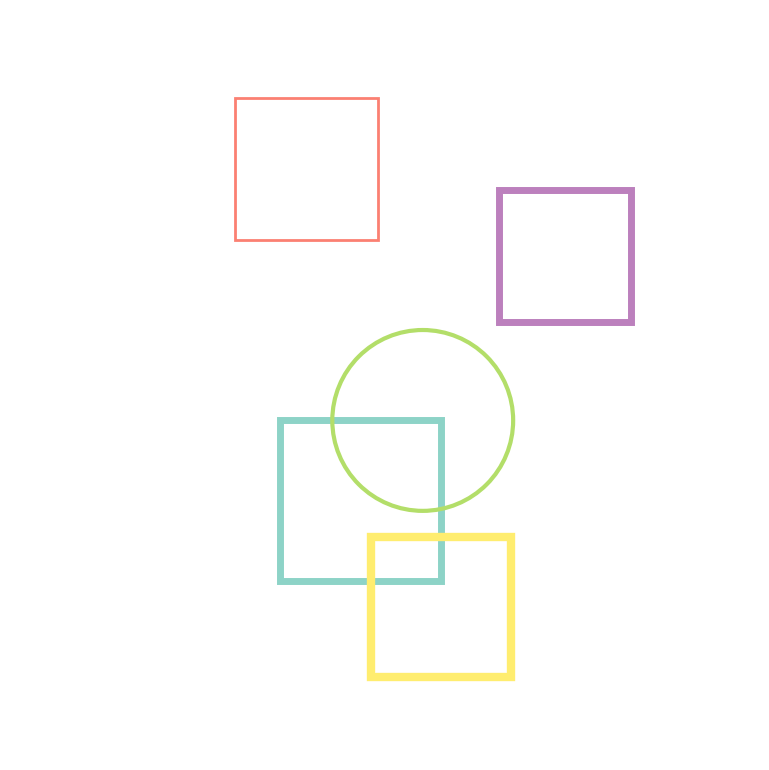[{"shape": "square", "thickness": 2.5, "radius": 0.52, "center": [0.468, 0.35]}, {"shape": "square", "thickness": 1, "radius": 0.46, "center": [0.398, 0.781]}, {"shape": "circle", "thickness": 1.5, "radius": 0.59, "center": [0.549, 0.454]}, {"shape": "square", "thickness": 2.5, "radius": 0.43, "center": [0.734, 0.668]}, {"shape": "square", "thickness": 3, "radius": 0.45, "center": [0.572, 0.212]}]